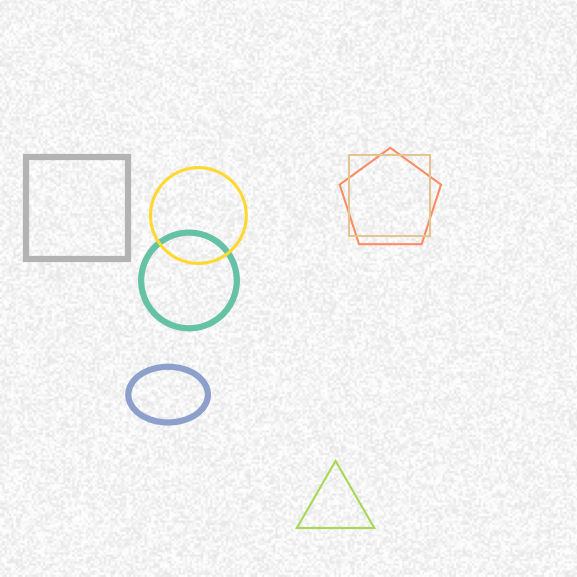[{"shape": "circle", "thickness": 3, "radius": 0.41, "center": [0.327, 0.513]}, {"shape": "pentagon", "thickness": 1, "radius": 0.46, "center": [0.676, 0.651]}, {"shape": "oval", "thickness": 3, "radius": 0.34, "center": [0.291, 0.316]}, {"shape": "triangle", "thickness": 1, "radius": 0.39, "center": [0.581, 0.124]}, {"shape": "circle", "thickness": 1.5, "radius": 0.41, "center": [0.344, 0.626]}, {"shape": "square", "thickness": 1, "radius": 0.35, "center": [0.674, 0.661]}, {"shape": "square", "thickness": 3, "radius": 0.44, "center": [0.133, 0.639]}]